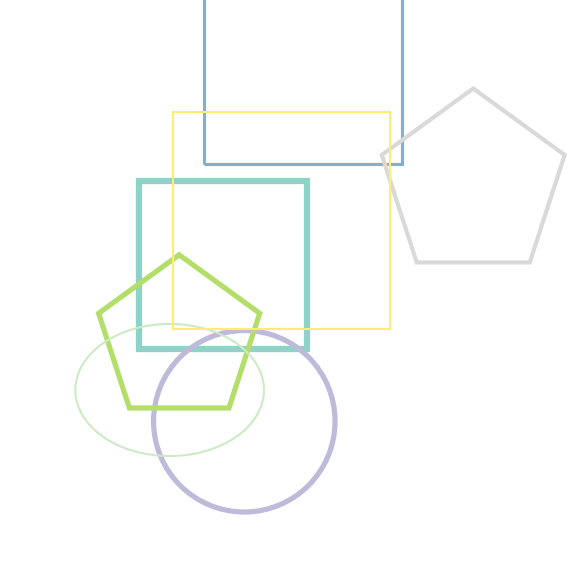[{"shape": "square", "thickness": 3, "radius": 0.73, "center": [0.386, 0.54]}, {"shape": "circle", "thickness": 2.5, "radius": 0.79, "center": [0.423, 0.27]}, {"shape": "square", "thickness": 1.5, "radius": 0.86, "center": [0.524, 0.887]}, {"shape": "pentagon", "thickness": 2.5, "radius": 0.73, "center": [0.31, 0.411]}, {"shape": "pentagon", "thickness": 2, "radius": 0.83, "center": [0.819, 0.679]}, {"shape": "oval", "thickness": 1, "radius": 0.82, "center": [0.294, 0.324]}, {"shape": "square", "thickness": 1, "radius": 0.94, "center": [0.487, 0.618]}]